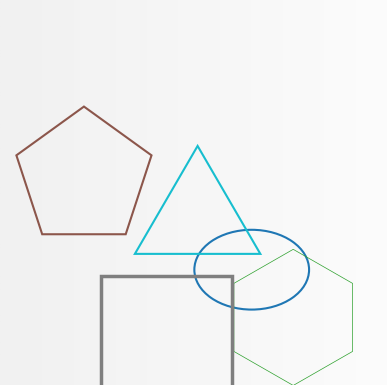[{"shape": "oval", "thickness": 1.5, "radius": 0.74, "center": [0.65, 0.3]}, {"shape": "hexagon", "thickness": 0.5, "radius": 0.88, "center": [0.757, 0.176]}, {"shape": "pentagon", "thickness": 1.5, "radius": 0.92, "center": [0.217, 0.54]}, {"shape": "square", "thickness": 2.5, "radius": 0.85, "center": [0.43, 0.112]}, {"shape": "triangle", "thickness": 1.5, "radius": 0.93, "center": [0.51, 0.434]}]